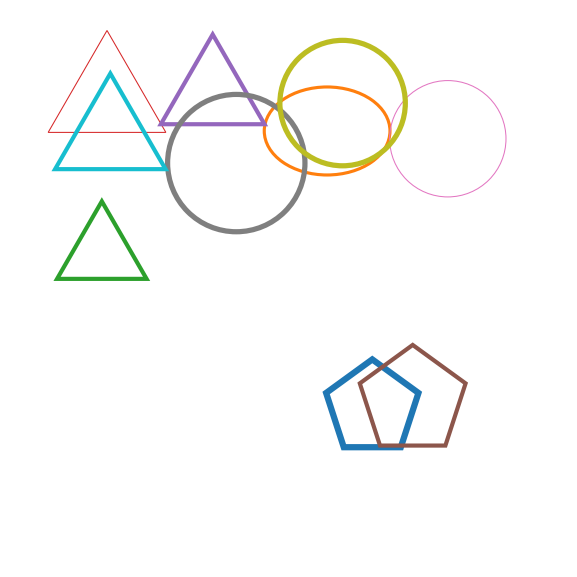[{"shape": "pentagon", "thickness": 3, "radius": 0.42, "center": [0.645, 0.293]}, {"shape": "oval", "thickness": 1.5, "radius": 0.54, "center": [0.566, 0.772]}, {"shape": "triangle", "thickness": 2, "radius": 0.45, "center": [0.176, 0.561]}, {"shape": "triangle", "thickness": 0.5, "radius": 0.59, "center": [0.185, 0.829]}, {"shape": "triangle", "thickness": 2, "radius": 0.52, "center": [0.368, 0.836]}, {"shape": "pentagon", "thickness": 2, "radius": 0.48, "center": [0.715, 0.306]}, {"shape": "circle", "thickness": 0.5, "radius": 0.5, "center": [0.775, 0.759]}, {"shape": "circle", "thickness": 2.5, "radius": 0.59, "center": [0.409, 0.717]}, {"shape": "circle", "thickness": 2.5, "radius": 0.54, "center": [0.593, 0.821]}, {"shape": "triangle", "thickness": 2, "radius": 0.55, "center": [0.191, 0.761]}]